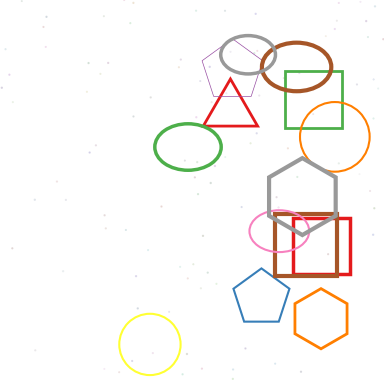[{"shape": "square", "thickness": 2.5, "radius": 0.36, "center": [0.835, 0.362]}, {"shape": "triangle", "thickness": 2, "radius": 0.41, "center": [0.599, 0.713]}, {"shape": "pentagon", "thickness": 1.5, "radius": 0.38, "center": [0.679, 0.226]}, {"shape": "square", "thickness": 2, "radius": 0.37, "center": [0.815, 0.741]}, {"shape": "oval", "thickness": 2.5, "radius": 0.43, "center": [0.488, 0.618]}, {"shape": "pentagon", "thickness": 0.5, "radius": 0.41, "center": [0.604, 0.817]}, {"shape": "circle", "thickness": 1.5, "radius": 0.45, "center": [0.87, 0.645]}, {"shape": "hexagon", "thickness": 2, "radius": 0.39, "center": [0.834, 0.172]}, {"shape": "circle", "thickness": 1.5, "radius": 0.4, "center": [0.389, 0.105]}, {"shape": "oval", "thickness": 3, "radius": 0.45, "center": [0.77, 0.826]}, {"shape": "square", "thickness": 3, "radius": 0.4, "center": [0.794, 0.364]}, {"shape": "oval", "thickness": 1.5, "radius": 0.39, "center": [0.726, 0.4]}, {"shape": "hexagon", "thickness": 3, "radius": 0.5, "center": [0.785, 0.489]}, {"shape": "oval", "thickness": 2.5, "radius": 0.36, "center": [0.644, 0.858]}]